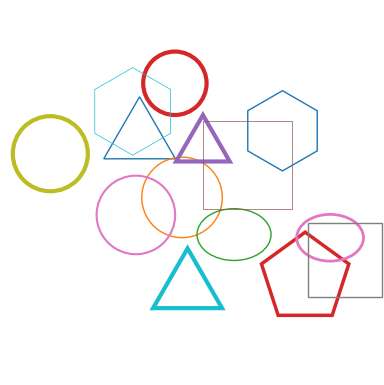[{"shape": "hexagon", "thickness": 1, "radius": 0.52, "center": [0.734, 0.66]}, {"shape": "triangle", "thickness": 1, "radius": 0.54, "center": [0.363, 0.641]}, {"shape": "circle", "thickness": 1, "radius": 0.52, "center": [0.473, 0.487]}, {"shape": "oval", "thickness": 1, "radius": 0.48, "center": [0.608, 0.391]}, {"shape": "circle", "thickness": 3, "radius": 0.41, "center": [0.454, 0.784]}, {"shape": "pentagon", "thickness": 2.5, "radius": 0.6, "center": [0.793, 0.278]}, {"shape": "triangle", "thickness": 3, "radius": 0.4, "center": [0.527, 0.621]}, {"shape": "square", "thickness": 0.5, "radius": 0.57, "center": [0.643, 0.572]}, {"shape": "oval", "thickness": 2, "radius": 0.43, "center": [0.857, 0.382]}, {"shape": "circle", "thickness": 1.5, "radius": 0.51, "center": [0.353, 0.442]}, {"shape": "square", "thickness": 1, "radius": 0.48, "center": [0.896, 0.325]}, {"shape": "circle", "thickness": 3, "radius": 0.49, "center": [0.131, 0.601]}, {"shape": "triangle", "thickness": 3, "radius": 0.52, "center": [0.487, 0.251]}, {"shape": "hexagon", "thickness": 0.5, "radius": 0.57, "center": [0.345, 0.711]}]